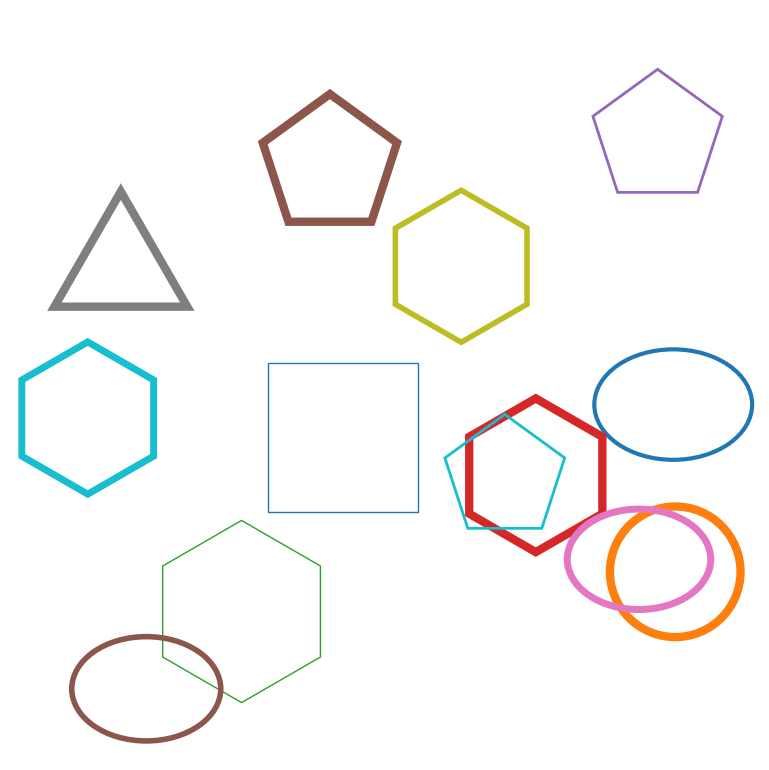[{"shape": "square", "thickness": 0.5, "radius": 0.49, "center": [0.446, 0.432]}, {"shape": "oval", "thickness": 1.5, "radius": 0.51, "center": [0.874, 0.475]}, {"shape": "circle", "thickness": 3, "radius": 0.42, "center": [0.877, 0.257]}, {"shape": "hexagon", "thickness": 0.5, "radius": 0.59, "center": [0.314, 0.206]}, {"shape": "hexagon", "thickness": 3, "radius": 0.5, "center": [0.696, 0.383]}, {"shape": "pentagon", "thickness": 1, "radius": 0.44, "center": [0.854, 0.822]}, {"shape": "oval", "thickness": 2, "radius": 0.48, "center": [0.19, 0.105]}, {"shape": "pentagon", "thickness": 3, "radius": 0.46, "center": [0.428, 0.786]}, {"shape": "oval", "thickness": 2.5, "radius": 0.47, "center": [0.83, 0.274]}, {"shape": "triangle", "thickness": 3, "radius": 0.5, "center": [0.157, 0.652]}, {"shape": "hexagon", "thickness": 2, "radius": 0.49, "center": [0.599, 0.654]}, {"shape": "hexagon", "thickness": 2.5, "radius": 0.49, "center": [0.114, 0.457]}, {"shape": "pentagon", "thickness": 1, "radius": 0.41, "center": [0.656, 0.38]}]